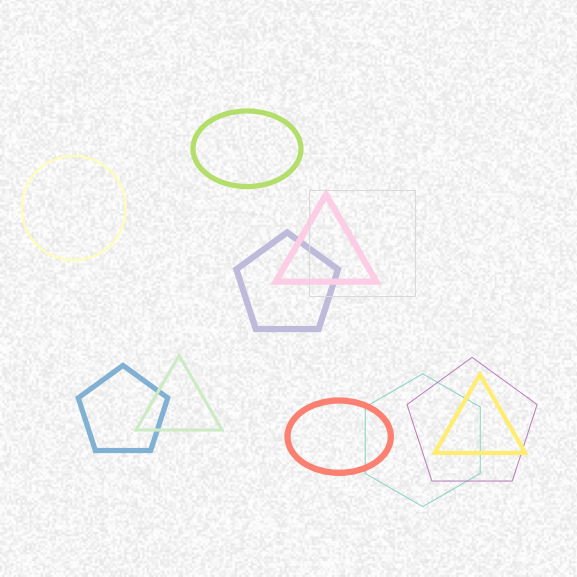[{"shape": "hexagon", "thickness": 0.5, "radius": 0.57, "center": [0.732, 0.237]}, {"shape": "circle", "thickness": 1, "radius": 0.45, "center": [0.128, 0.639]}, {"shape": "pentagon", "thickness": 3, "radius": 0.46, "center": [0.497, 0.504]}, {"shape": "oval", "thickness": 3, "radius": 0.45, "center": [0.587, 0.243]}, {"shape": "pentagon", "thickness": 2.5, "radius": 0.41, "center": [0.213, 0.285]}, {"shape": "oval", "thickness": 2.5, "radius": 0.47, "center": [0.428, 0.742]}, {"shape": "triangle", "thickness": 3, "radius": 0.5, "center": [0.565, 0.562]}, {"shape": "square", "thickness": 0.5, "radius": 0.46, "center": [0.627, 0.579]}, {"shape": "pentagon", "thickness": 0.5, "radius": 0.59, "center": [0.817, 0.262]}, {"shape": "triangle", "thickness": 1.5, "radius": 0.43, "center": [0.31, 0.298]}, {"shape": "triangle", "thickness": 2, "radius": 0.45, "center": [0.831, 0.26]}]